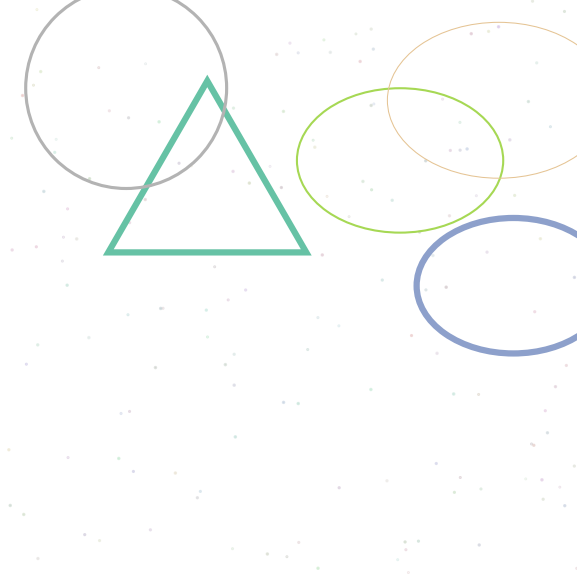[{"shape": "triangle", "thickness": 3, "radius": 0.99, "center": [0.359, 0.661]}, {"shape": "oval", "thickness": 3, "radius": 0.84, "center": [0.889, 0.504]}, {"shape": "oval", "thickness": 1, "radius": 0.89, "center": [0.693, 0.721]}, {"shape": "oval", "thickness": 0.5, "radius": 0.96, "center": [0.864, 0.826]}, {"shape": "circle", "thickness": 1.5, "radius": 0.87, "center": [0.218, 0.847]}]